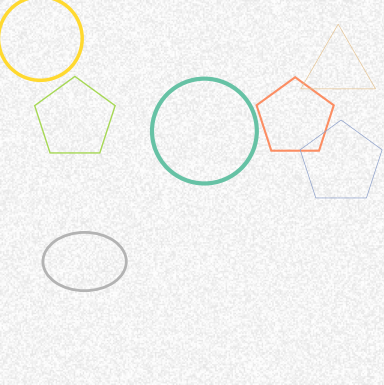[{"shape": "circle", "thickness": 3, "radius": 0.68, "center": [0.531, 0.66]}, {"shape": "pentagon", "thickness": 1.5, "radius": 0.53, "center": [0.767, 0.694]}, {"shape": "pentagon", "thickness": 0.5, "radius": 0.56, "center": [0.886, 0.576]}, {"shape": "pentagon", "thickness": 1, "radius": 0.55, "center": [0.195, 0.692]}, {"shape": "circle", "thickness": 2.5, "radius": 0.54, "center": [0.105, 0.9]}, {"shape": "triangle", "thickness": 0.5, "radius": 0.56, "center": [0.878, 0.825]}, {"shape": "oval", "thickness": 2, "radius": 0.54, "center": [0.22, 0.321]}]